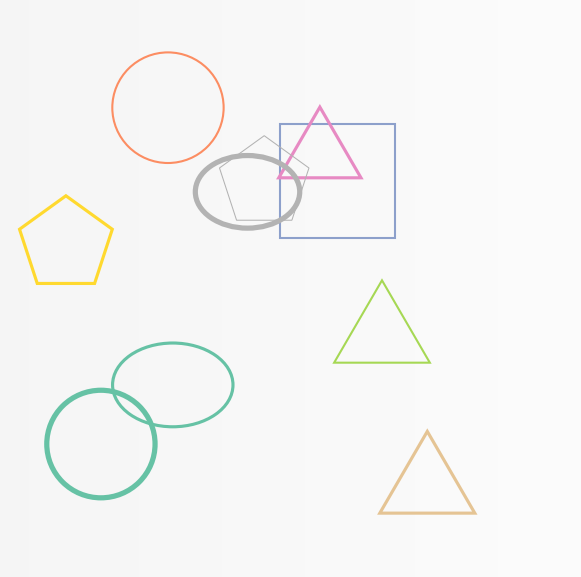[{"shape": "circle", "thickness": 2.5, "radius": 0.47, "center": [0.174, 0.23]}, {"shape": "oval", "thickness": 1.5, "radius": 0.52, "center": [0.297, 0.333]}, {"shape": "circle", "thickness": 1, "radius": 0.48, "center": [0.289, 0.813]}, {"shape": "square", "thickness": 1, "radius": 0.49, "center": [0.581, 0.686]}, {"shape": "triangle", "thickness": 1.5, "radius": 0.41, "center": [0.55, 0.732]}, {"shape": "triangle", "thickness": 1, "radius": 0.48, "center": [0.657, 0.419]}, {"shape": "pentagon", "thickness": 1.5, "radius": 0.42, "center": [0.113, 0.576]}, {"shape": "triangle", "thickness": 1.5, "radius": 0.47, "center": [0.735, 0.158]}, {"shape": "pentagon", "thickness": 0.5, "radius": 0.4, "center": [0.455, 0.683]}, {"shape": "oval", "thickness": 2.5, "radius": 0.45, "center": [0.426, 0.667]}]